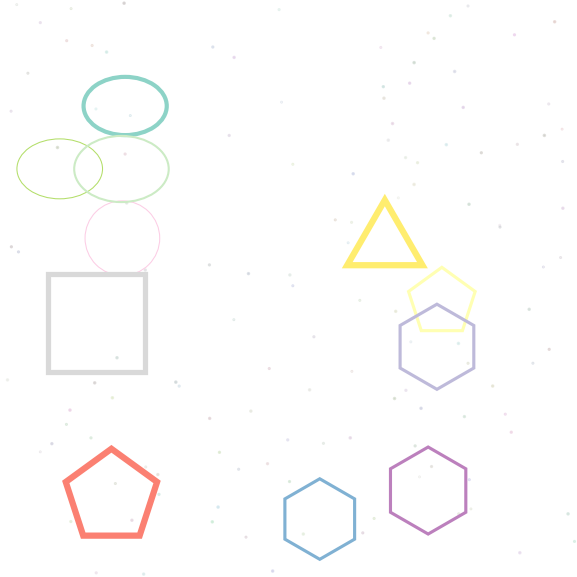[{"shape": "oval", "thickness": 2, "radius": 0.36, "center": [0.217, 0.816]}, {"shape": "pentagon", "thickness": 1.5, "radius": 0.3, "center": [0.765, 0.476]}, {"shape": "hexagon", "thickness": 1.5, "radius": 0.37, "center": [0.757, 0.399]}, {"shape": "pentagon", "thickness": 3, "radius": 0.42, "center": [0.193, 0.139]}, {"shape": "hexagon", "thickness": 1.5, "radius": 0.35, "center": [0.554, 0.1]}, {"shape": "oval", "thickness": 0.5, "radius": 0.37, "center": [0.103, 0.707]}, {"shape": "circle", "thickness": 0.5, "radius": 0.32, "center": [0.212, 0.587]}, {"shape": "square", "thickness": 2.5, "radius": 0.42, "center": [0.167, 0.44]}, {"shape": "hexagon", "thickness": 1.5, "radius": 0.38, "center": [0.741, 0.15]}, {"shape": "oval", "thickness": 1, "radius": 0.41, "center": [0.21, 0.706]}, {"shape": "triangle", "thickness": 3, "radius": 0.38, "center": [0.666, 0.577]}]